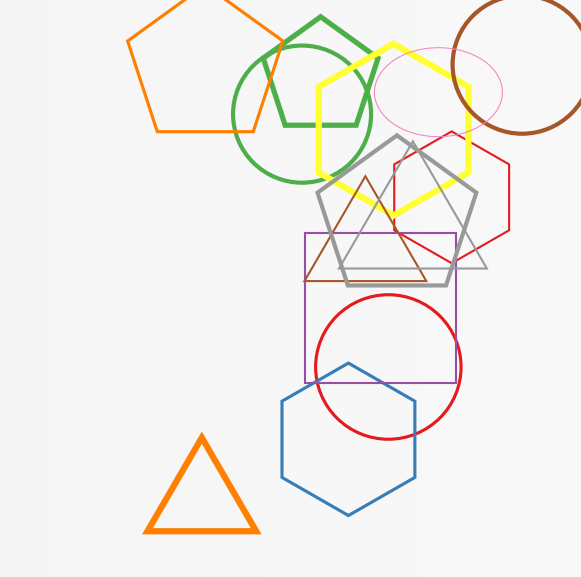[{"shape": "circle", "thickness": 1.5, "radius": 0.63, "center": [0.668, 0.364]}, {"shape": "hexagon", "thickness": 1, "radius": 0.57, "center": [0.777, 0.657]}, {"shape": "hexagon", "thickness": 1.5, "radius": 0.66, "center": [0.599, 0.238]}, {"shape": "pentagon", "thickness": 2.5, "radius": 0.52, "center": [0.552, 0.866]}, {"shape": "circle", "thickness": 2, "radius": 0.59, "center": [0.52, 0.802]}, {"shape": "square", "thickness": 1, "radius": 0.65, "center": [0.655, 0.466]}, {"shape": "triangle", "thickness": 3, "radius": 0.54, "center": [0.347, 0.133]}, {"shape": "pentagon", "thickness": 1.5, "radius": 0.7, "center": [0.353, 0.885]}, {"shape": "hexagon", "thickness": 3, "radius": 0.74, "center": [0.677, 0.775]}, {"shape": "triangle", "thickness": 1, "radius": 0.61, "center": [0.629, 0.573]}, {"shape": "circle", "thickness": 2, "radius": 0.6, "center": [0.898, 0.887]}, {"shape": "oval", "thickness": 0.5, "radius": 0.55, "center": [0.754, 0.839]}, {"shape": "triangle", "thickness": 1, "radius": 0.73, "center": [0.71, 0.608]}, {"shape": "pentagon", "thickness": 2, "radius": 0.72, "center": [0.683, 0.621]}]